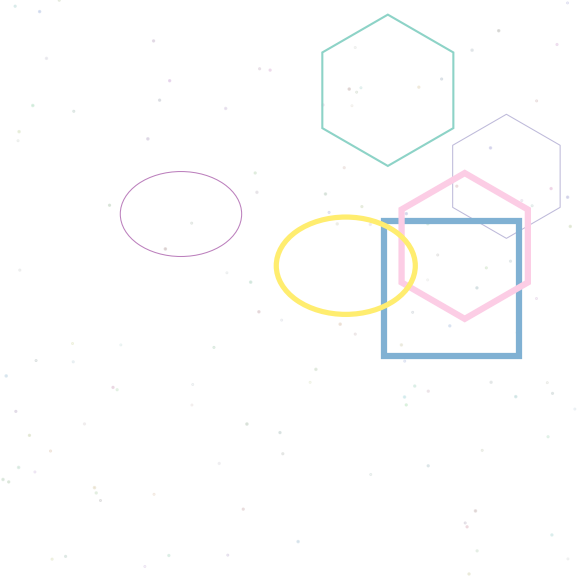[{"shape": "hexagon", "thickness": 1, "radius": 0.66, "center": [0.672, 0.843]}, {"shape": "hexagon", "thickness": 0.5, "radius": 0.54, "center": [0.877, 0.694]}, {"shape": "square", "thickness": 3, "radius": 0.58, "center": [0.781, 0.5]}, {"shape": "hexagon", "thickness": 3, "radius": 0.63, "center": [0.805, 0.573]}, {"shape": "oval", "thickness": 0.5, "radius": 0.53, "center": [0.313, 0.629]}, {"shape": "oval", "thickness": 2.5, "radius": 0.6, "center": [0.599, 0.539]}]